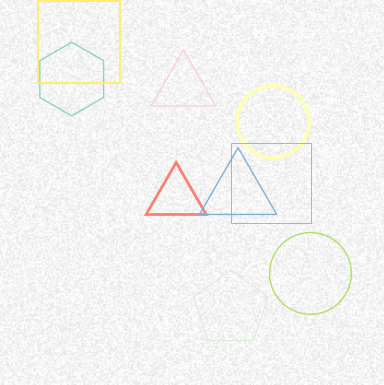[{"shape": "hexagon", "thickness": 1, "radius": 0.48, "center": [0.186, 0.795]}, {"shape": "circle", "thickness": 2.5, "radius": 0.47, "center": [0.709, 0.684]}, {"shape": "triangle", "thickness": 2, "radius": 0.45, "center": [0.458, 0.488]}, {"shape": "triangle", "thickness": 1, "radius": 0.58, "center": [0.618, 0.501]}, {"shape": "circle", "thickness": 1, "radius": 0.53, "center": [0.806, 0.29]}, {"shape": "triangle", "thickness": 1, "radius": 0.49, "center": [0.476, 0.773]}, {"shape": "square", "thickness": 0.5, "radius": 0.52, "center": [0.703, 0.524]}, {"shape": "pentagon", "thickness": 0.5, "radius": 0.51, "center": [0.6, 0.198]}, {"shape": "square", "thickness": 1.5, "radius": 0.53, "center": [0.206, 0.89]}]